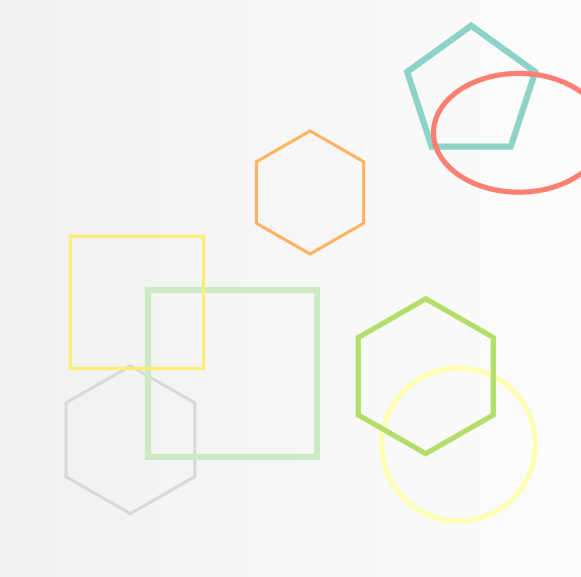[{"shape": "pentagon", "thickness": 3, "radius": 0.58, "center": [0.811, 0.839]}, {"shape": "circle", "thickness": 2.5, "radius": 0.66, "center": [0.789, 0.229]}, {"shape": "oval", "thickness": 2.5, "radius": 0.73, "center": [0.893, 0.769]}, {"shape": "hexagon", "thickness": 1.5, "radius": 0.53, "center": [0.533, 0.666]}, {"shape": "hexagon", "thickness": 2.5, "radius": 0.67, "center": [0.733, 0.348]}, {"shape": "hexagon", "thickness": 1.5, "radius": 0.64, "center": [0.224, 0.238]}, {"shape": "square", "thickness": 3, "radius": 0.72, "center": [0.4, 0.353]}, {"shape": "square", "thickness": 1.5, "radius": 0.57, "center": [0.235, 0.476]}]